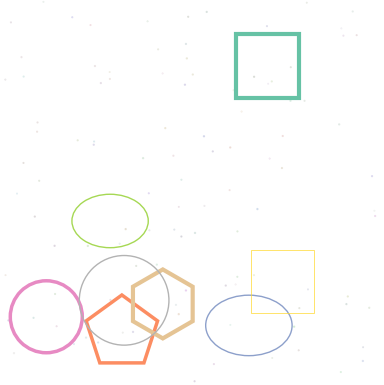[{"shape": "square", "thickness": 3, "radius": 0.41, "center": [0.695, 0.828]}, {"shape": "pentagon", "thickness": 2.5, "radius": 0.49, "center": [0.317, 0.136]}, {"shape": "oval", "thickness": 1, "radius": 0.56, "center": [0.646, 0.155]}, {"shape": "circle", "thickness": 2.5, "radius": 0.47, "center": [0.12, 0.177]}, {"shape": "oval", "thickness": 1, "radius": 0.5, "center": [0.286, 0.426]}, {"shape": "square", "thickness": 0.5, "radius": 0.41, "center": [0.733, 0.269]}, {"shape": "hexagon", "thickness": 3, "radius": 0.45, "center": [0.423, 0.211]}, {"shape": "circle", "thickness": 1, "radius": 0.58, "center": [0.322, 0.22]}]